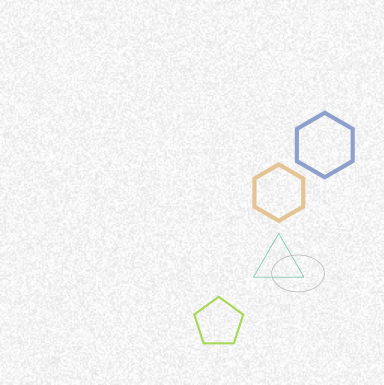[{"shape": "triangle", "thickness": 0.5, "radius": 0.38, "center": [0.724, 0.318]}, {"shape": "hexagon", "thickness": 3, "radius": 0.42, "center": [0.844, 0.623]}, {"shape": "pentagon", "thickness": 1.5, "radius": 0.33, "center": [0.568, 0.162]}, {"shape": "hexagon", "thickness": 3, "radius": 0.37, "center": [0.724, 0.5]}, {"shape": "oval", "thickness": 0.5, "radius": 0.34, "center": [0.774, 0.29]}]